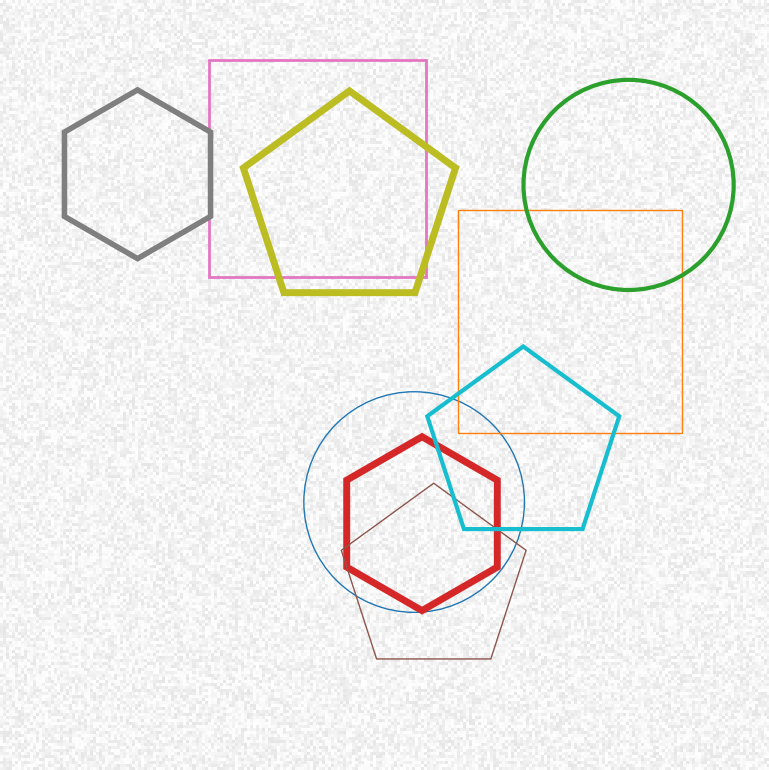[{"shape": "circle", "thickness": 0.5, "radius": 0.72, "center": [0.538, 0.348]}, {"shape": "square", "thickness": 0.5, "radius": 0.73, "center": [0.74, 0.582]}, {"shape": "circle", "thickness": 1.5, "radius": 0.68, "center": [0.816, 0.76]}, {"shape": "hexagon", "thickness": 2.5, "radius": 0.56, "center": [0.548, 0.32]}, {"shape": "pentagon", "thickness": 0.5, "radius": 0.63, "center": [0.563, 0.246]}, {"shape": "square", "thickness": 1, "radius": 0.71, "center": [0.413, 0.781]}, {"shape": "hexagon", "thickness": 2, "radius": 0.55, "center": [0.179, 0.774]}, {"shape": "pentagon", "thickness": 2.5, "radius": 0.72, "center": [0.454, 0.737]}, {"shape": "pentagon", "thickness": 1.5, "radius": 0.66, "center": [0.68, 0.419]}]